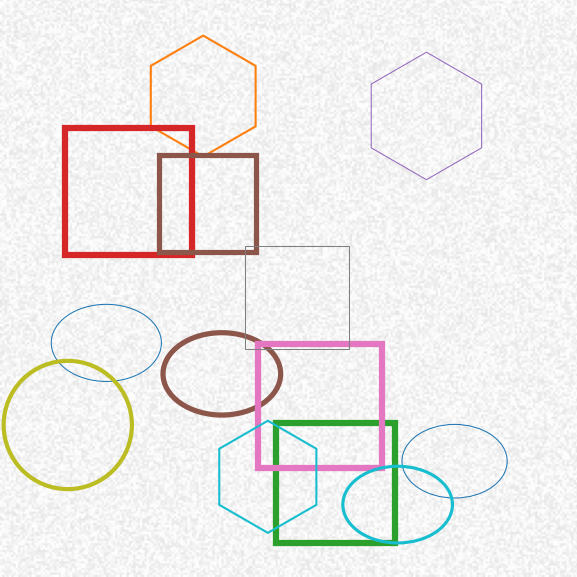[{"shape": "oval", "thickness": 0.5, "radius": 0.46, "center": [0.787, 0.201]}, {"shape": "oval", "thickness": 0.5, "radius": 0.48, "center": [0.184, 0.405]}, {"shape": "hexagon", "thickness": 1, "radius": 0.52, "center": [0.352, 0.833]}, {"shape": "square", "thickness": 3, "radius": 0.52, "center": [0.581, 0.163]}, {"shape": "square", "thickness": 3, "radius": 0.55, "center": [0.222, 0.667]}, {"shape": "hexagon", "thickness": 0.5, "radius": 0.55, "center": [0.738, 0.798]}, {"shape": "oval", "thickness": 2.5, "radius": 0.51, "center": [0.384, 0.352]}, {"shape": "square", "thickness": 2.5, "radius": 0.42, "center": [0.359, 0.646]}, {"shape": "square", "thickness": 3, "radius": 0.54, "center": [0.554, 0.296]}, {"shape": "square", "thickness": 0.5, "radius": 0.45, "center": [0.514, 0.484]}, {"shape": "circle", "thickness": 2, "radius": 0.56, "center": [0.117, 0.263]}, {"shape": "oval", "thickness": 1.5, "radius": 0.47, "center": [0.689, 0.125]}, {"shape": "hexagon", "thickness": 1, "radius": 0.49, "center": [0.464, 0.174]}]